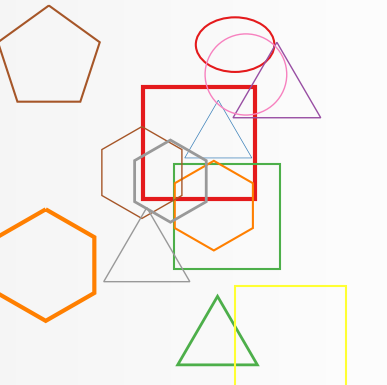[{"shape": "square", "thickness": 3, "radius": 0.73, "center": [0.514, 0.629]}, {"shape": "oval", "thickness": 1.5, "radius": 0.51, "center": [0.607, 0.884]}, {"shape": "triangle", "thickness": 0.5, "radius": 0.5, "center": [0.563, 0.64]}, {"shape": "triangle", "thickness": 2, "radius": 0.59, "center": [0.561, 0.112]}, {"shape": "square", "thickness": 1.5, "radius": 0.68, "center": [0.586, 0.438]}, {"shape": "triangle", "thickness": 1, "radius": 0.65, "center": [0.715, 0.759]}, {"shape": "hexagon", "thickness": 3, "radius": 0.72, "center": [0.118, 0.311]}, {"shape": "hexagon", "thickness": 1.5, "radius": 0.58, "center": [0.552, 0.466]}, {"shape": "square", "thickness": 1.5, "radius": 0.72, "center": [0.749, 0.113]}, {"shape": "hexagon", "thickness": 1, "radius": 0.6, "center": [0.366, 0.552]}, {"shape": "pentagon", "thickness": 1.5, "radius": 0.69, "center": [0.126, 0.848]}, {"shape": "circle", "thickness": 1, "radius": 0.53, "center": [0.635, 0.807]}, {"shape": "triangle", "thickness": 1, "radius": 0.64, "center": [0.379, 0.333]}, {"shape": "hexagon", "thickness": 2, "radius": 0.53, "center": [0.44, 0.53]}]